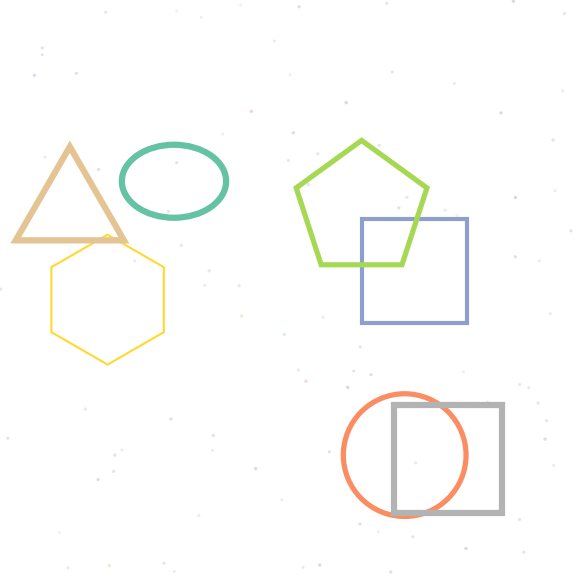[{"shape": "oval", "thickness": 3, "radius": 0.45, "center": [0.301, 0.685]}, {"shape": "circle", "thickness": 2.5, "radius": 0.53, "center": [0.701, 0.211]}, {"shape": "square", "thickness": 2, "radius": 0.45, "center": [0.718, 0.53]}, {"shape": "pentagon", "thickness": 2.5, "radius": 0.6, "center": [0.626, 0.637]}, {"shape": "hexagon", "thickness": 1, "radius": 0.56, "center": [0.186, 0.48]}, {"shape": "triangle", "thickness": 3, "radius": 0.54, "center": [0.121, 0.637]}, {"shape": "square", "thickness": 3, "radius": 0.47, "center": [0.775, 0.205]}]